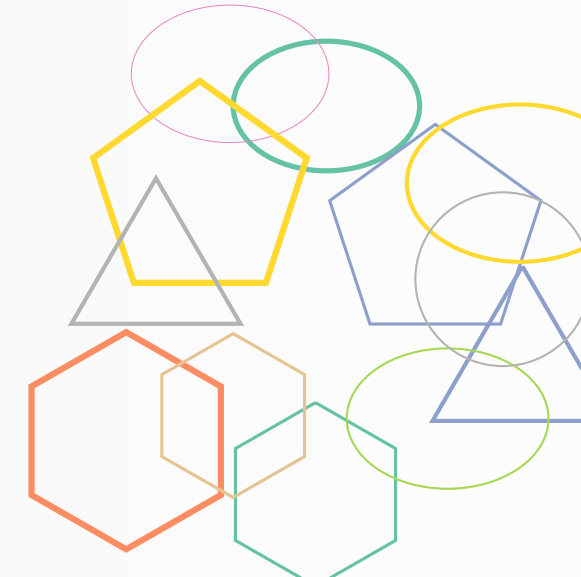[{"shape": "oval", "thickness": 2.5, "radius": 0.8, "center": [0.562, 0.816]}, {"shape": "hexagon", "thickness": 1.5, "radius": 0.8, "center": [0.543, 0.143]}, {"shape": "hexagon", "thickness": 3, "radius": 0.94, "center": [0.217, 0.236]}, {"shape": "pentagon", "thickness": 1.5, "radius": 0.96, "center": [0.749, 0.593]}, {"shape": "triangle", "thickness": 2, "radius": 0.89, "center": [0.899, 0.36]}, {"shape": "oval", "thickness": 0.5, "radius": 0.85, "center": [0.396, 0.871]}, {"shape": "oval", "thickness": 1, "radius": 0.87, "center": [0.77, 0.274]}, {"shape": "oval", "thickness": 2, "radius": 0.97, "center": [0.895, 0.682]}, {"shape": "pentagon", "thickness": 3, "radius": 0.97, "center": [0.344, 0.666]}, {"shape": "hexagon", "thickness": 1.5, "radius": 0.71, "center": [0.401, 0.28]}, {"shape": "triangle", "thickness": 2, "radius": 0.84, "center": [0.268, 0.522]}, {"shape": "circle", "thickness": 1, "radius": 0.75, "center": [0.865, 0.516]}]